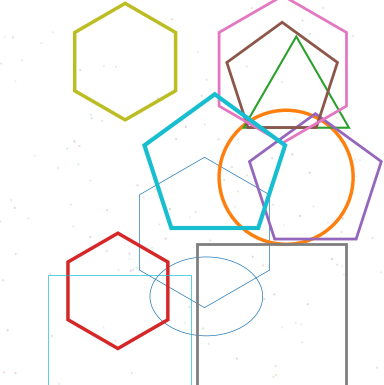[{"shape": "hexagon", "thickness": 0.5, "radius": 0.98, "center": [0.531, 0.396]}, {"shape": "oval", "thickness": 0.5, "radius": 0.73, "center": [0.536, 0.23]}, {"shape": "circle", "thickness": 2.5, "radius": 0.87, "center": [0.743, 0.54]}, {"shape": "triangle", "thickness": 1.5, "radius": 0.79, "center": [0.77, 0.747]}, {"shape": "hexagon", "thickness": 2.5, "radius": 0.75, "center": [0.306, 0.245]}, {"shape": "pentagon", "thickness": 2, "radius": 0.9, "center": [0.819, 0.525]}, {"shape": "pentagon", "thickness": 2, "radius": 0.76, "center": [0.733, 0.791]}, {"shape": "hexagon", "thickness": 2, "radius": 0.96, "center": [0.735, 0.82]}, {"shape": "square", "thickness": 2, "radius": 0.97, "center": [0.705, 0.174]}, {"shape": "hexagon", "thickness": 2.5, "radius": 0.76, "center": [0.325, 0.84]}, {"shape": "pentagon", "thickness": 3, "radius": 0.96, "center": [0.558, 0.563]}, {"shape": "square", "thickness": 0.5, "radius": 0.93, "center": [0.311, 0.101]}]